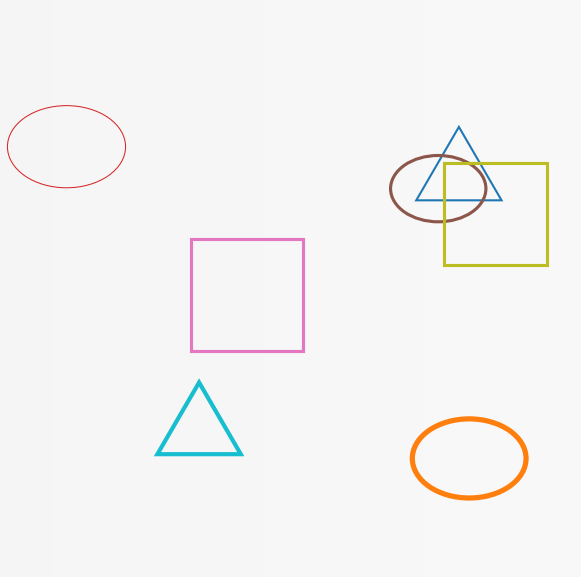[{"shape": "triangle", "thickness": 1, "radius": 0.42, "center": [0.79, 0.695]}, {"shape": "oval", "thickness": 2.5, "radius": 0.49, "center": [0.807, 0.205]}, {"shape": "oval", "thickness": 0.5, "radius": 0.51, "center": [0.114, 0.745]}, {"shape": "oval", "thickness": 1.5, "radius": 0.41, "center": [0.754, 0.672]}, {"shape": "square", "thickness": 1.5, "radius": 0.49, "center": [0.425, 0.489]}, {"shape": "square", "thickness": 1.5, "radius": 0.44, "center": [0.852, 0.628]}, {"shape": "triangle", "thickness": 2, "radius": 0.41, "center": [0.343, 0.254]}]